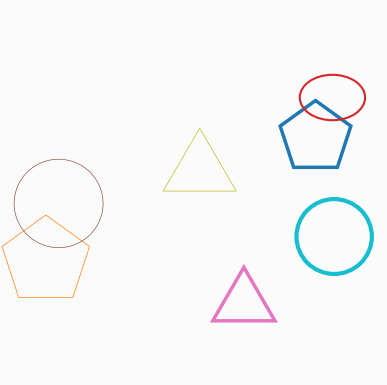[{"shape": "pentagon", "thickness": 2.5, "radius": 0.48, "center": [0.814, 0.643]}, {"shape": "pentagon", "thickness": 0.5, "radius": 0.59, "center": [0.118, 0.323]}, {"shape": "oval", "thickness": 1.5, "radius": 0.42, "center": [0.858, 0.747]}, {"shape": "circle", "thickness": 0.5, "radius": 0.57, "center": [0.151, 0.472]}, {"shape": "triangle", "thickness": 2.5, "radius": 0.46, "center": [0.629, 0.213]}, {"shape": "triangle", "thickness": 0.5, "radius": 0.55, "center": [0.515, 0.558]}, {"shape": "circle", "thickness": 3, "radius": 0.49, "center": [0.862, 0.386]}]